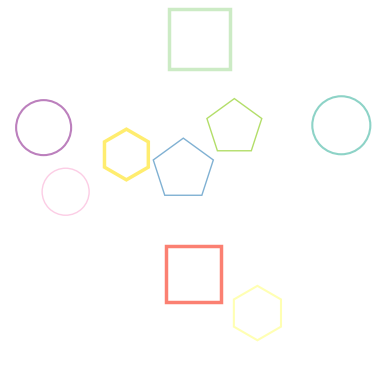[{"shape": "circle", "thickness": 1.5, "radius": 0.38, "center": [0.887, 0.675]}, {"shape": "hexagon", "thickness": 1.5, "radius": 0.35, "center": [0.669, 0.187]}, {"shape": "square", "thickness": 2.5, "radius": 0.36, "center": [0.502, 0.289]}, {"shape": "pentagon", "thickness": 1, "radius": 0.41, "center": [0.476, 0.559]}, {"shape": "pentagon", "thickness": 1, "radius": 0.37, "center": [0.609, 0.669]}, {"shape": "circle", "thickness": 1, "radius": 0.31, "center": [0.17, 0.502]}, {"shape": "circle", "thickness": 1.5, "radius": 0.36, "center": [0.113, 0.668]}, {"shape": "square", "thickness": 2.5, "radius": 0.39, "center": [0.518, 0.899]}, {"shape": "hexagon", "thickness": 2.5, "radius": 0.33, "center": [0.328, 0.599]}]